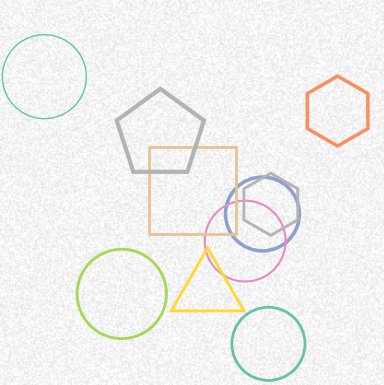[{"shape": "circle", "thickness": 1, "radius": 0.54, "center": [0.115, 0.801]}, {"shape": "circle", "thickness": 2, "radius": 0.48, "center": [0.697, 0.107]}, {"shape": "hexagon", "thickness": 2.5, "radius": 0.45, "center": [0.877, 0.712]}, {"shape": "circle", "thickness": 2.5, "radius": 0.48, "center": [0.682, 0.444]}, {"shape": "circle", "thickness": 1.5, "radius": 0.52, "center": [0.637, 0.374]}, {"shape": "circle", "thickness": 2, "radius": 0.58, "center": [0.316, 0.237]}, {"shape": "triangle", "thickness": 2, "radius": 0.55, "center": [0.539, 0.247]}, {"shape": "square", "thickness": 2, "radius": 0.56, "center": [0.499, 0.506]}, {"shape": "hexagon", "thickness": 2, "radius": 0.4, "center": [0.703, 0.469]}, {"shape": "pentagon", "thickness": 3, "radius": 0.6, "center": [0.416, 0.65]}]